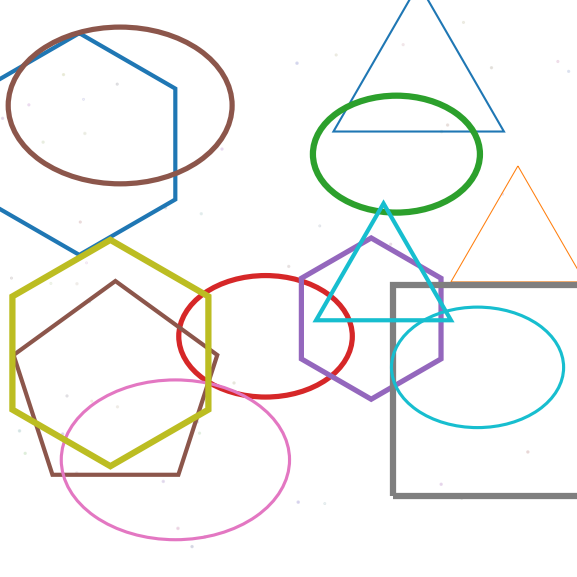[{"shape": "triangle", "thickness": 1, "radius": 0.85, "center": [0.725, 0.857]}, {"shape": "hexagon", "thickness": 2, "radius": 0.96, "center": [0.137, 0.75]}, {"shape": "triangle", "thickness": 0.5, "radius": 0.67, "center": [0.897, 0.578]}, {"shape": "oval", "thickness": 3, "radius": 0.72, "center": [0.686, 0.732]}, {"shape": "oval", "thickness": 2.5, "radius": 0.75, "center": [0.46, 0.417]}, {"shape": "hexagon", "thickness": 2.5, "radius": 0.7, "center": [0.643, 0.447]}, {"shape": "pentagon", "thickness": 2, "radius": 0.93, "center": [0.2, 0.327]}, {"shape": "oval", "thickness": 2.5, "radius": 0.97, "center": [0.208, 0.817]}, {"shape": "oval", "thickness": 1.5, "radius": 0.99, "center": [0.304, 0.203]}, {"shape": "square", "thickness": 3, "radius": 0.91, "center": [0.864, 0.323]}, {"shape": "hexagon", "thickness": 3, "radius": 0.98, "center": [0.191, 0.388]}, {"shape": "triangle", "thickness": 2, "radius": 0.67, "center": [0.664, 0.512]}, {"shape": "oval", "thickness": 1.5, "radius": 0.75, "center": [0.827, 0.363]}]